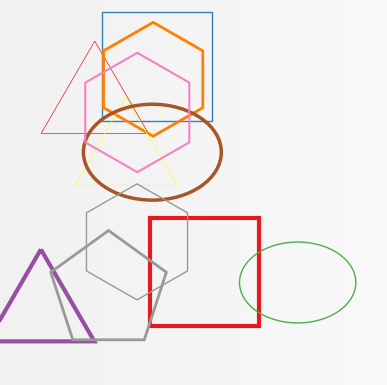[{"shape": "square", "thickness": 3, "radius": 0.7, "center": [0.529, 0.293]}, {"shape": "triangle", "thickness": 0.5, "radius": 0.8, "center": [0.245, 0.733]}, {"shape": "square", "thickness": 1, "radius": 0.71, "center": [0.405, 0.828]}, {"shape": "oval", "thickness": 1, "radius": 0.75, "center": [0.768, 0.266]}, {"shape": "triangle", "thickness": 3, "radius": 0.8, "center": [0.106, 0.193]}, {"shape": "hexagon", "thickness": 2, "radius": 0.74, "center": [0.395, 0.794]}, {"shape": "triangle", "thickness": 0.5, "radius": 0.76, "center": [0.325, 0.595]}, {"shape": "oval", "thickness": 2.5, "radius": 0.89, "center": [0.393, 0.605]}, {"shape": "hexagon", "thickness": 1.5, "radius": 0.78, "center": [0.354, 0.708]}, {"shape": "hexagon", "thickness": 1, "radius": 0.75, "center": [0.354, 0.372]}, {"shape": "pentagon", "thickness": 2, "radius": 0.78, "center": [0.28, 0.244]}]